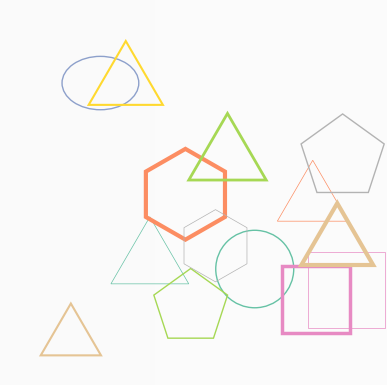[{"shape": "circle", "thickness": 1, "radius": 0.5, "center": [0.657, 0.301]}, {"shape": "triangle", "thickness": 0.5, "radius": 0.58, "center": [0.387, 0.321]}, {"shape": "triangle", "thickness": 0.5, "radius": 0.53, "center": [0.807, 0.478]}, {"shape": "hexagon", "thickness": 3, "radius": 0.59, "center": [0.479, 0.495]}, {"shape": "oval", "thickness": 1, "radius": 0.5, "center": [0.259, 0.784]}, {"shape": "square", "thickness": 0.5, "radius": 0.49, "center": [0.894, 0.247]}, {"shape": "square", "thickness": 2.5, "radius": 0.43, "center": [0.815, 0.222]}, {"shape": "triangle", "thickness": 2, "radius": 0.58, "center": [0.587, 0.59]}, {"shape": "pentagon", "thickness": 1, "radius": 0.5, "center": [0.492, 0.203]}, {"shape": "triangle", "thickness": 1.5, "radius": 0.55, "center": [0.325, 0.783]}, {"shape": "triangle", "thickness": 1.5, "radius": 0.45, "center": [0.183, 0.122]}, {"shape": "triangle", "thickness": 3, "radius": 0.53, "center": [0.87, 0.365]}, {"shape": "pentagon", "thickness": 1, "radius": 0.56, "center": [0.884, 0.591]}, {"shape": "hexagon", "thickness": 0.5, "radius": 0.47, "center": [0.556, 0.362]}]